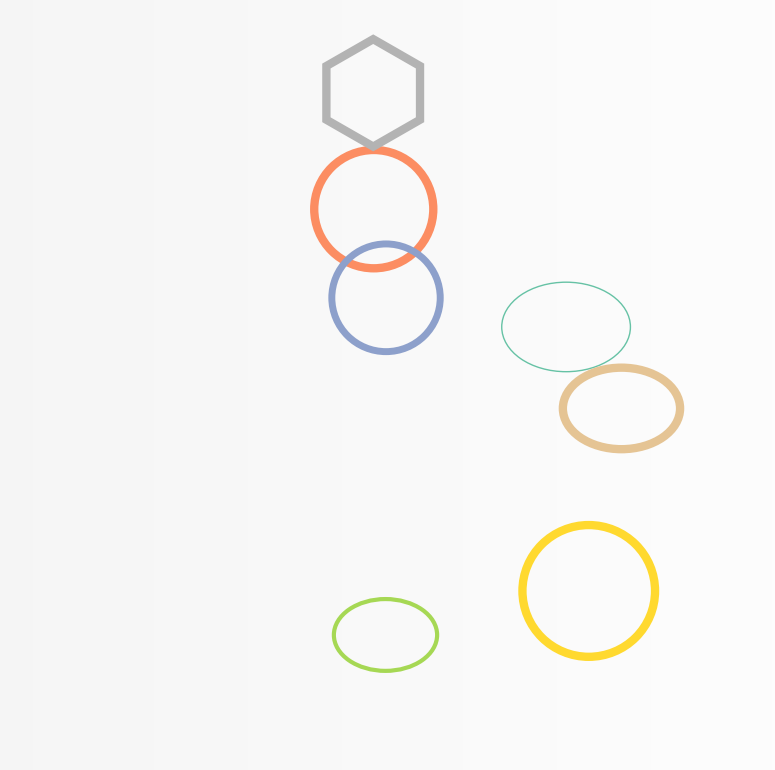[{"shape": "oval", "thickness": 0.5, "radius": 0.42, "center": [0.73, 0.575]}, {"shape": "circle", "thickness": 3, "radius": 0.38, "center": [0.482, 0.728]}, {"shape": "circle", "thickness": 2.5, "radius": 0.35, "center": [0.498, 0.613]}, {"shape": "oval", "thickness": 1.5, "radius": 0.33, "center": [0.497, 0.175]}, {"shape": "circle", "thickness": 3, "radius": 0.43, "center": [0.76, 0.233]}, {"shape": "oval", "thickness": 3, "radius": 0.38, "center": [0.802, 0.47]}, {"shape": "hexagon", "thickness": 3, "radius": 0.35, "center": [0.482, 0.879]}]